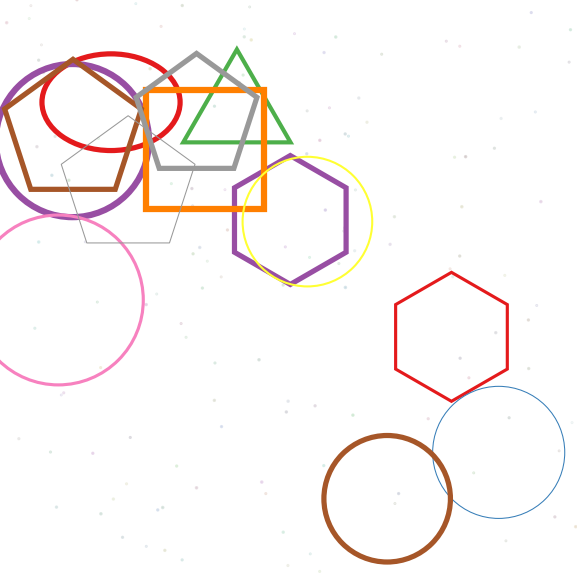[{"shape": "oval", "thickness": 2.5, "radius": 0.6, "center": [0.192, 0.822]}, {"shape": "hexagon", "thickness": 1.5, "radius": 0.56, "center": [0.782, 0.416]}, {"shape": "circle", "thickness": 0.5, "radius": 0.57, "center": [0.864, 0.216]}, {"shape": "triangle", "thickness": 2, "radius": 0.54, "center": [0.41, 0.806]}, {"shape": "hexagon", "thickness": 2.5, "radius": 0.56, "center": [0.503, 0.618]}, {"shape": "circle", "thickness": 3, "radius": 0.66, "center": [0.125, 0.756]}, {"shape": "square", "thickness": 3, "radius": 0.51, "center": [0.355, 0.74]}, {"shape": "circle", "thickness": 1, "radius": 0.56, "center": [0.532, 0.615]}, {"shape": "pentagon", "thickness": 2.5, "radius": 0.62, "center": [0.126, 0.772]}, {"shape": "circle", "thickness": 2.5, "radius": 0.55, "center": [0.67, 0.135]}, {"shape": "circle", "thickness": 1.5, "radius": 0.74, "center": [0.101, 0.48]}, {"shape": "pentagon", "thickness": 2.5, "radius": 0.55, "center": [0.34, 0.797]}, {"shape": "pentagon", "thickness": 0.5, "radius": 0.61, "center": [0.222, 0.677]}]